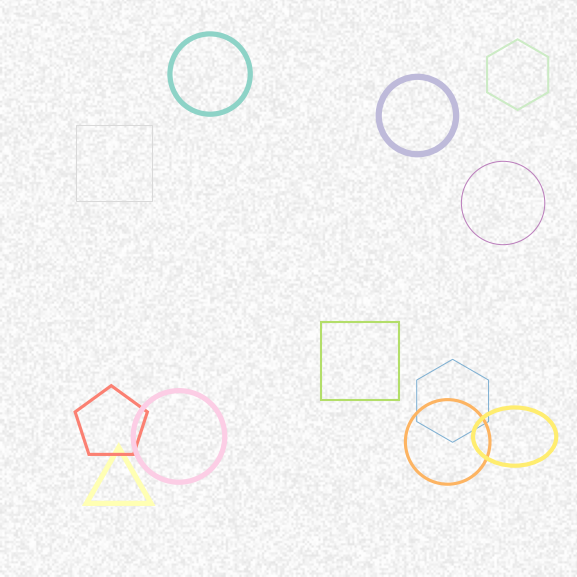[{"shape": "circle", "thickness": 2.5, "radius": 0.35, "center": [0.364, 0.871]}, {"shape": "triangle", "thickness": 2.5, "radius": 0.32, "center": [0.206, 0.16]}, {"shape": "circle", "thickness": 3, "radius": 0.34, "center": [0.723, 0.799]}, {"shape": "pentagon", "thickness": 1.5, "radius": 0.33, "center": [0.193, 0.266]}, {"shape": "hexagon", "thickness": 0.5, "radius": 0.36, "center": [0.784, 0.305]}, {"shape": "circle", "thickness": 1.5, "radius": 0.37, "center": [0.775, 0.234]}, {"shape": "square", "thickness": 1, "radius": 0.34, "center": [0.623, 0.374]}, {"shape": "circle", "thickness": 2.5, "radius": 0.4, "center": [0.31, 0.243]}, {"shape": "square", "thickness": 0.5, "radius": 0.33, "center": [0.197, 0.718]}, {"shape": "circle", "thickness": 0.5, "radius": 0.36, "center": [0.871, 0.648]}, {"shape": "hexagon", "thickness": 1, "radius": 0.31, "center": [0.896, 0.87]}, {"shape": "oval", "thickness": 2, "radius": 0.36, "center": [0.891, 0.243]}]